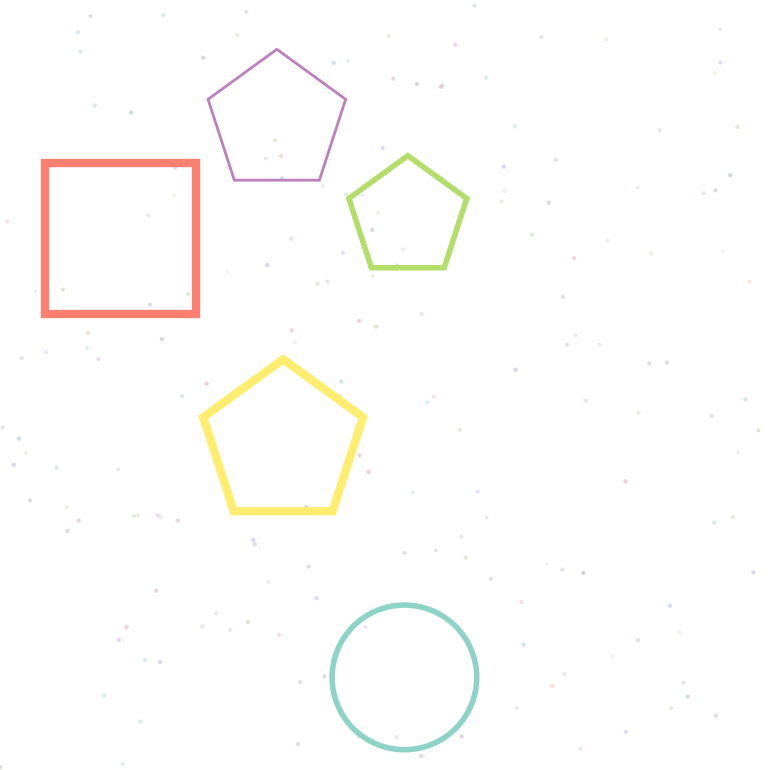[{"shape": "circle", "thickness": 2, "radius": 0.47, "center": [0.525, 0.12]}, {"shape": "square", "thickness": 3, "radius": 0.49, "center": [0.157, 0.69]}, {"shape": "pentagon", "thickness": 2, "radius": 0.4, "center": [0.53, 0.717]}, {"shape": "pentagon", "thickness": 1, "radius": 0.47, "center": [0.36, 0.842]}, {"shape": "pentagon", "thickness": 3, "radius": 0.55, "center": [0.368, 0.424]}]